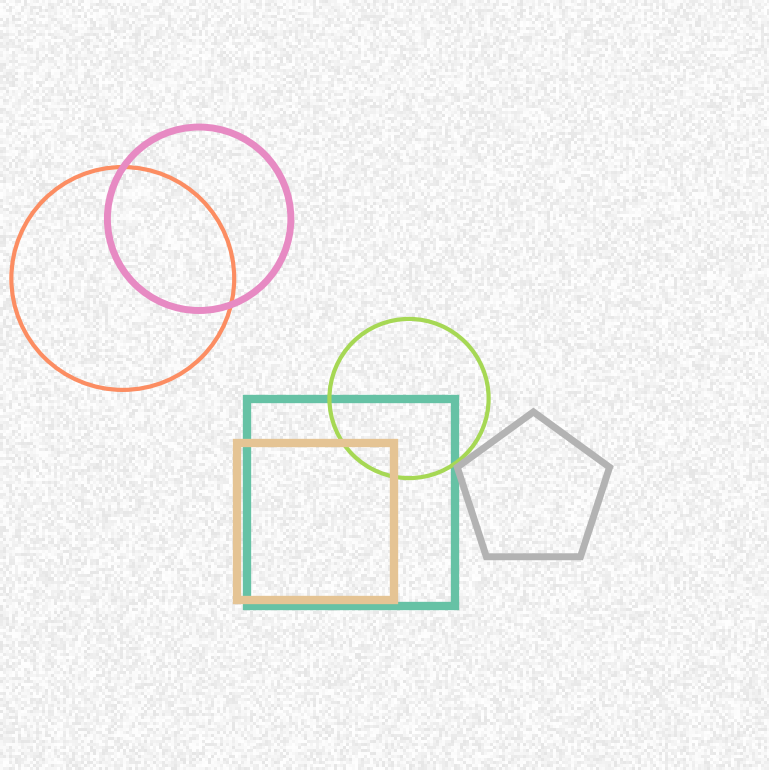[{"shape": "square", "thickness": 3, "radius": 0.67, "center": [0.456, 0.348]}, {"shape": "circle", "thickness": 1.5, "radius": 0.72, "center": [0.159, 0.638]}, {"shape": "circle", "thickness": 2.5, "radius": 0.6, "center": [0.259, 0.716]}, {"shape": "circle", "thickness": 1.5, "radius": 0.52, "center": [0.531, 0.482]}, {"shape": "square", "thickness": 3, "radius": 0.51, "center": [0.41, 0.322]}, {"shape": "pentagon", "thickness": 2.5, "radius": 0.52, "center": [0.693, 0.361]}]